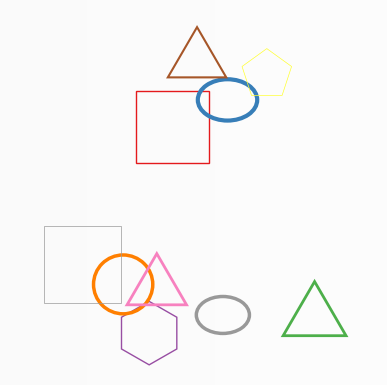[{"shape": "square", "thickness": 1, "radius": 0.47, "center": [0.445, 0.67]}, {"shape": "oval", "thickness": 3, "radius": 0.38, "center": [0.587, 0.74]}, {"shape": "triangle", "thickness": 2, "radius": 0.47, "center": [0.812, 0.175]}, {"shape": "hexagon", "thickness": 1, "radius": 0.41, "center": [0.385, 0.135]}, {"shape": "circle", "thickness": 2.5, "radius": 0.38, "center": [0.318, 0.261]}, {"shape": "pentagon", "thickness": 0.5, "radius": 0.34, "center": [0.689, 0.807]}, {"shape": "triangle", "thickness": 1.5, "radius": 0.44, "center": [0.508, 0.843]}, {"shape": "triangle", "thickness": 2, "radius": 0.44, "center": [0.405, 0.253]}, {"shape": "square", "thickness": 0.5, "radius": 0.5, "center": [0.212, 0.312]}, {"shape": "oval", "thickness": 2.5, "radius": 0.34, "center": [0.575, 0.182]}]